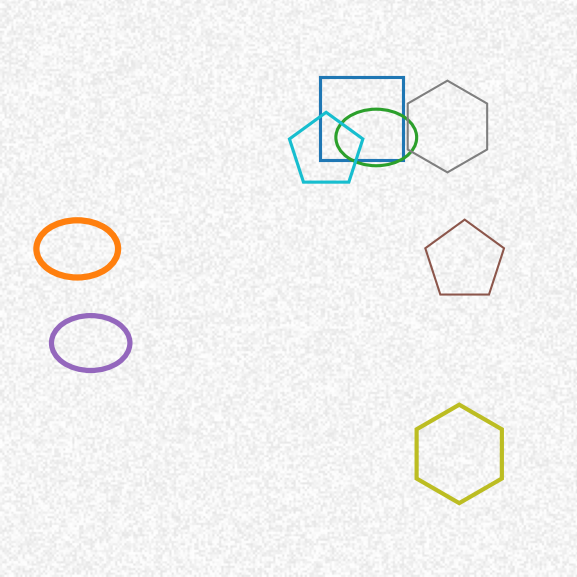[{"shape": "square", "thickness": 1.5, "radius": 0.36, "center": [0.626, 0.794]}, {"shape": "oval", "thickness": 3, "radius": 0.35, "center": [0.134, 0.568]}, {"shape": "oval", "thickness": 1.5, "radius": 0.35, "center": [0.652, 0.761]}, {"shape": "oval", "thickness": 2.5, "radius": 0.34, "center": [0.157, 0.405]}, {"shape": "pentagon", "thickness": 1, "radius": 0.36, "center": [0.805, 0.547]}, {"shape": "hexagon", "thickness": 1, "radius": 0.4, "center": [0.775, 0.78]}, {"shape": "hexagon", "thickness": 2, "radius": 0.43, "center": [0.795, 0.213]}, {"shape": "pentagon", "thickness": 1.5, "radius": 0.33, "center": [0.565, 0.738]}]